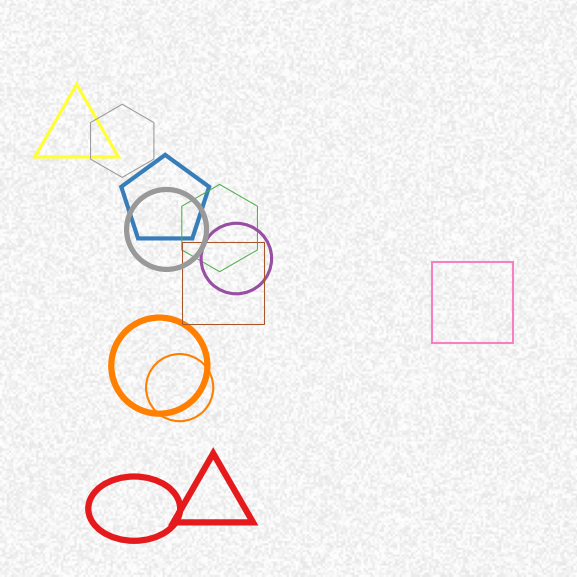[{"shape": "triangle", "thickness": 3, "radius": 0.4, "center": [0.369, 0.134]}, {"shape": "oval", "thickness": 3, "radius": 0.4, "center": [0.232, 0.118]}, {"shape": "pentagon", "thickness": 2, "radius": 0.4, "center": [0.286, 0.651]}, {"shape": "hexagon", "thickness": 0.5, "radius": 0.38, "center": [0.38, 0.604]}, {"shape": "circle", "thickness": 1.5, "radius": 0.31, "center": [0.409, 0.551]}, {"shape": "circle", "thickness": 3, "radius": 0.42, "center": [0.276, 0.366]}, {"shape": "circle", "thickness": 1, "radius": 0.29, "center": [0.311, 0.328]}, {"shape": "triangle", "thickness": 1.5, "radius": 0.42, "center": [0.133, 0.769]}, {"shape": "square", "thickness": 0.5, "radius": 0.35, "center": [0.386, 0.509]}, {"shape": "square", "thickness": 1, "radius": 0.35, "center": [0.819, 0.475]}, {"shape": "hexagon", "thickness": 0.5, "radius": 0.32, "center": [0.212, 0.755]}, {"shape": "circle", "thickness": 2.5, "radius": 0.35, "center": [0.288, 0.602]}]